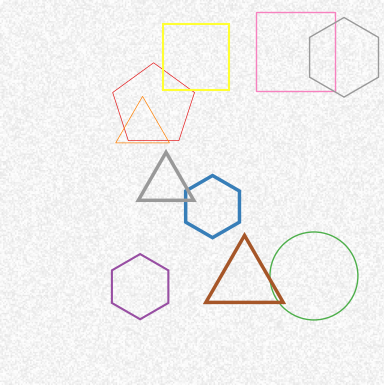[{"shape": "pentagon", "thickness": 0.5, "radius": 0.56, "center": [0.399, 0.725]}, {"shape": "hexagon", "thickness": 2.5, "radius": 0.4, "center": [0.552, 0.463]}, {"shape": "circle", "thickness": 1, "radius": 0.57, "center": [0.815, 0.283]}, {"shape": "hexagon", "thickness": 1.5, "radius": 0.42, "center": [0.364, 0.255]}, {"shape": "triangle", "thickness": 0.5, "radius": 0.4, "center": [0.37, 0.669]}, {"shape": "square", "thickness": 1.5, "radius": 0.43, "center": [0.51, 0.852]}, {"shape": "triangle", "thickness": 2.5, "radius": 0.58, "center": [0.635, 0.273]}, {"shape": "square", "thickness": 1, "radius": 0.52, "center": [0.767, 0.866]}, {"shape": "triangle", "thickness": 2.5, "radius": 0.42, "center": [0.431, 0.521]}, {"shape": "hexagon", "thickness": 1, "radius": 0.52, "center": [0.894, 0.851]}]